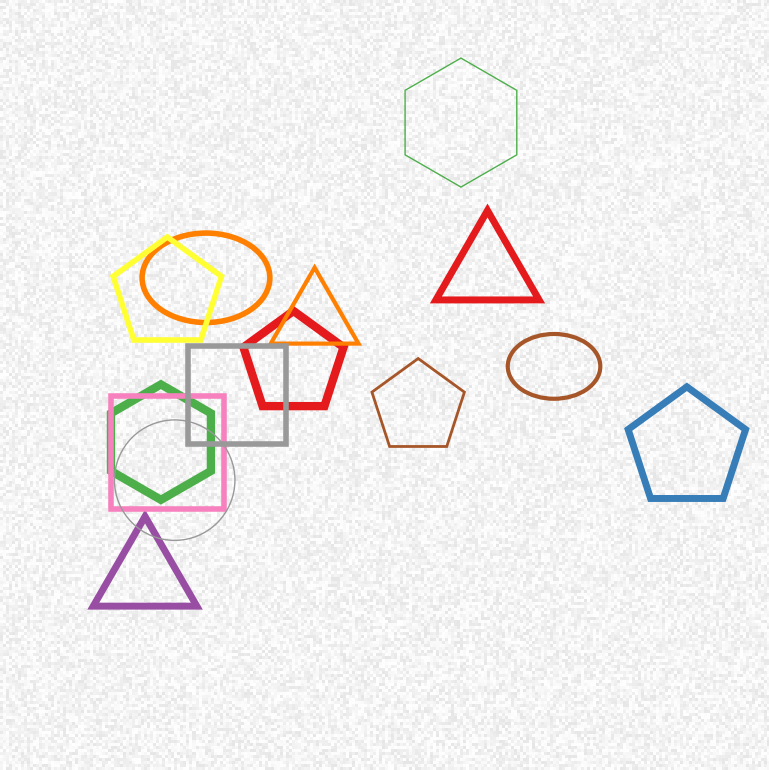[{"shape": "triangle", "thickness": 2.5, "radius": 0.39, "center": [0.633, 0.649]}, {"shape": "pentagon", "thickness": 3, "radius": 0.34, "center": [0.381, 0.528]}, {"shape": "pentagon", "thickness": 2.5, "radius": 0.4, "center": [0.892, 0.417]}, {"shape": "hexagon", "thickness": 0.5, "radius": 0.42, "center": [0.599, 0.841]}, {"shape": "hexagon", "thickness": 3, "radius": 0.37, "center": [0.209, 0.426]}, {"shape": "triangle", "thickness": 2.5, "radius": 0.39, "center": [0.188, 0.252]}, {"shape": "triangle", "thickness": 1.5, "radius": 0.33, "center": [0.409, 0.587]}, {"shape": "oval", "thickness": 2, "radius": 0.41, "center": [0.267, 0.639]}, {"shape": "pentagon", "thickness": 2, "radius": 0.37, "center": [0.217, 0.618]}, {"shape": "pentagon", "thickness": 1, "radius": 0.32, "center": [0.543, 0.471]}, {"shape": "oval", "thickness": 1.5, "radius": 0.3, "center": [0.72, 0.524]}, {"shape": "square", "thickness": 2, "radius": 0.37, "center": [0.218, 0.413]}, {"shape": "square", "thickness": 2, "radius": 0.32, "center": [0.308, 0.487]}, {"shape": "circle", "thickness": 0.5, "radius": 0.39, "center": [0.227, 0.376]}]